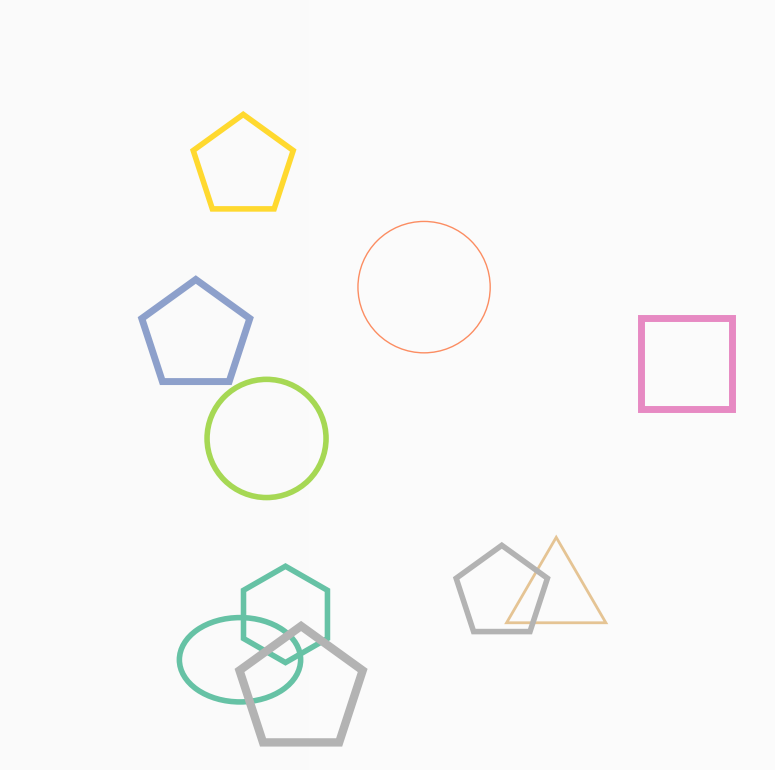[{"shape": "hexagon", "thickness": 2, "radius": 0.31, "center": [0.368, 0.202]}, {"shape": "oval", "thickness": 2, "radius": 0.39, "center": [0.31, 0.143]}, {"shape": "circle", "thickness": 0.5, "radius": 0.43, "center": [0.547, 0.627]}, {"shape": "pentagon", "thickness": 2.5, "radius": 0.37, "center": [0.253, 0.564]}, {"shape": "square", "thickness": 2.5, "radius": 0.3, "center": [0.886, 0.528]}, {"shape": "circle", "thickness": 2, "radius": 0.38, "center": [0.344, 0.431]}, {"shape": "pentagon", "thickness": 2, "radius": 0.34, "center": [0.314, 0.784]}, {"shape": "triangle", "thickness": 1, "radius": 0.37, "center": [0.718, 0.228]}, {"shape": "pentagon", "thickness": 3, "radius": 0.42, "center": [0.389, 0.103]}, {"shape": "pentagon", "thickness": 2, "radius": 0.31, "center": [0.647, 0.23]}]